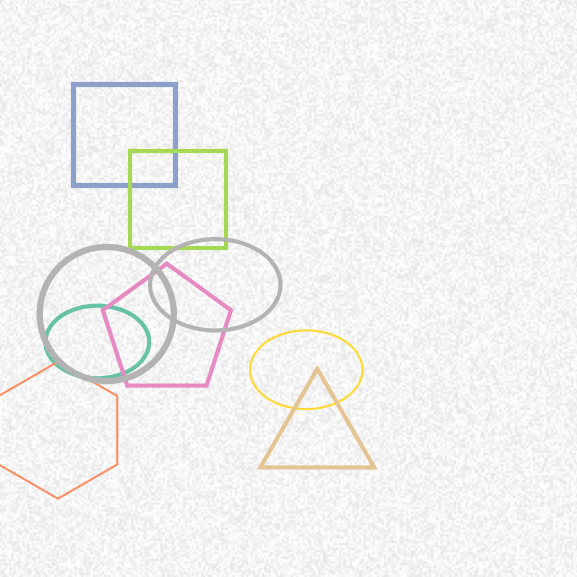[{"shape": "oval", "thickness": 2, "radius": 0.45, "center": [0.169, 0.407]}, {"shape": "hexagon", "thickness": 1, "radius": 0.59, "center": [0.1, 0.254]}, {"shape": "square", "thickness": 2.5, "radius": 0.44, "center": [0.215, 0.766]}, {"shape": "pentagon", "thickness": 2, "radius": 0.58, "center": [0.289, 0.426]}, {"shape": "square", "thickness": 2, "radius": 0.42, "center": [0.308, 0.654]}, {"shape": "oval", "thickness": 1, "radius": 0.49, "center": [0.53, 0.359]}, {"shape": "triangle", "thickness": 2, "radius": 0.57, "center": [0.549, 0.247]}, {"shape": "oval", "thickness": 2, "radius": 0.56, "center": [0.373, 0.506]}, {"shape": "circle", "thickness": 3, "radius": 0.58, "center": [0.185, 0.455]}]